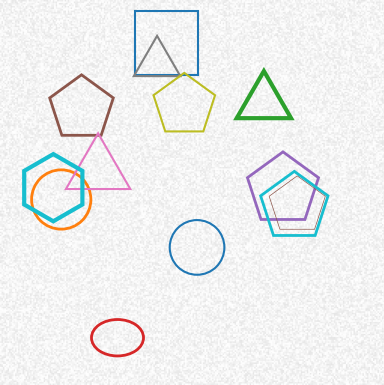[{"shape": "square", "thickness": 1.5, "radius": 0.41, "center": [0.433, 0.888]}, {"shape": "circle", "thickness": 1.5, "radius": 0.35, "center": [0.512, 0.357]}, {"shape": "circle", "thickness": 2, "radius": 0.39, "center": [0.159, 0.482]}, {"shape": "triangle", "thickness": 3, "radius": 0.41, "center": [0.685, 0.734]}, {"shape": "oval", "thickness": 2, "radius": 0.34, "center": [0.305, 0.123]}, {"shape": "pentagon", "thickness": 2, "radius": 0.49, "center": [0.735, 0.508]}, {"shape": "pentagon", "thickness": 2, "radius": 0.43, "center": [0.212, 0.719]}, {"shape": "pentagon", "thickness": 0.5, "radius": 0.38, "center": [0.772, 0.467]}, {"shape": "triangle", "thickness": 1.5, "radius": 0.48, "center": [0.255, 0.557]}, {"shape": "triangle", "thickness": 1.5, "radius": 0.35, "center": [0.408, 0.837]}, {"shape": "pentagon", "thickness": 1.5, "radius": 0.42, "center": [0.479, 0.727]}, {"shape": "hexagon", "thickness": 3, "radius": 0.44, "center": [0.138, 0.512]}, {"shape": "pentagon", "thickness": 2, "radius": 0.46, "center": [0.764, 0.463]}]